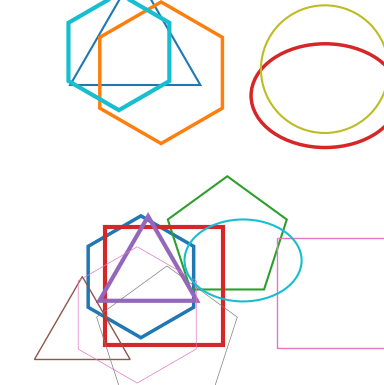[{"shape": "triangle", "thickness": 1.5, "radius": 0.98, "center": [0.351, 0.877]}, {"shape": "hexagon", "thickness": 2.5, "radius": 0.79, "center": [0.366, 0.281]}, {"shape": "hexagon", "thickness": 2.5, "radius": 0.92, "center": [0.418, 0.811]}, {"shape": "pentagon", "thickness": 1.5, "radius": 0.81, "center": [0.59, 0.38]}, {"shape": "square", "thickness": 3, "radius": 0.76, "center": [0.426, 0.257]}, {"shape": "oval", "thickness": 2.5, "radius": 0.96, "center": [0.845, 0.752]}, {"shape": "triangle", "thickness": 3, "radius": 0.73, "center": [0.385, 0.292]}, {"shape": "triangle", "thickness": 1, "radius": 0.72, "center": [0.214, 0.138]}, {"shape": "square", "thickness": 1, "radius": 0.72, "center": [0.863, 0.239]}, {"shape": "hexagon", "thickness": 0.5, "radius": 0.89, "center": [0.356, 0.182]}, {"shape": "pentagon", "thickness": 0.5, "radius": 0.96, "center": [0.434, 0.117]}, {"shape": "circle", "thickness": 1.5, "radius": 0.83, "center": [0.844, 0.82]}, {"shape": "hexagon", "thickness": 3, "radius": 0.76, "center": [0.309, 0.865]}, {"shape": "oval", "thickness": 1.5, "radius": 0.76, "center": [0.631, 0.324]}]